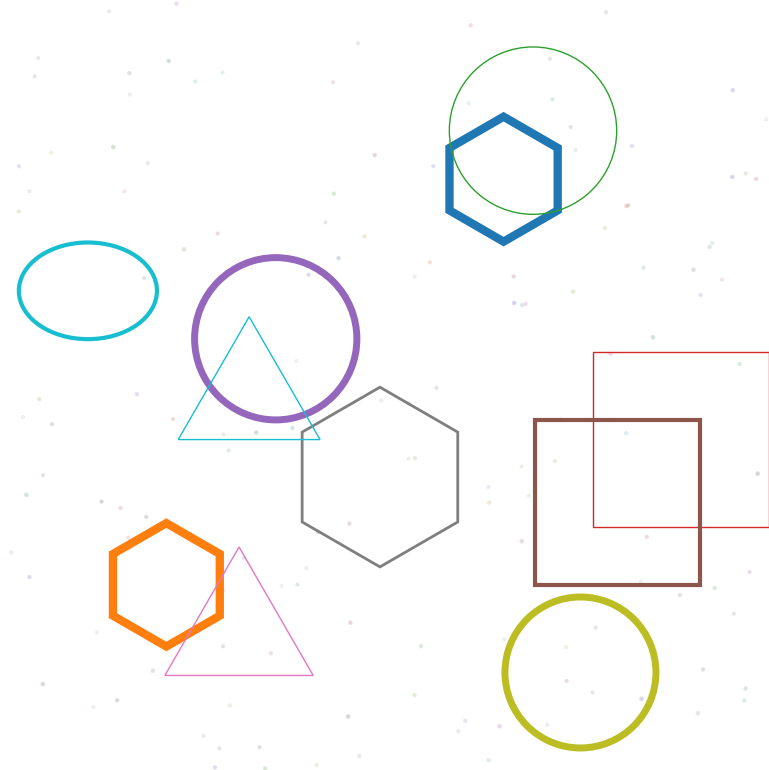[{"shape": "hexagon", "thickness": 3, "radius": 0.41, "center": [0.654, 0.767]}, {"shape": "hexagon", "thickness": 3, "radius": 0.4, "center": [0.216, 0.24]}, {"shape": "circle", "thickness": 0.5, "radius": 0.54, "center": [0.692, 0.83]}, {"shape": "square", "thickness": 0.5, "radius": 0.57, "center": [0.884, 0.429]}, {"shape": "circle", "thickness": 2.5, "radius": 0.53, "center": [0.358, 0.56]}, {"shape": "square", "thickness": 1.5, "radius": 0.53, "center": [0.802, 0.347]}, {"shape": "triangle", "thickness": 0.5, "radius": 0.56, "center": [0.31, 0.178]}, {"shape": "hexagon", "thickness": 1, "radius": 0.58, "center": [0.493, 0.38]}, {"shape": "circle", "thickness": 2.5, "radius": 0.49, "center": [0.754, 0.127]}, {"shape": "oval", "thickness": 1.5, "radius": 0.45, "center": [0.114, 0.622]}, {"shape": "triangle", "thickness": 0.5, "radius": 0.53, "center": [0.324, 0.482]}]